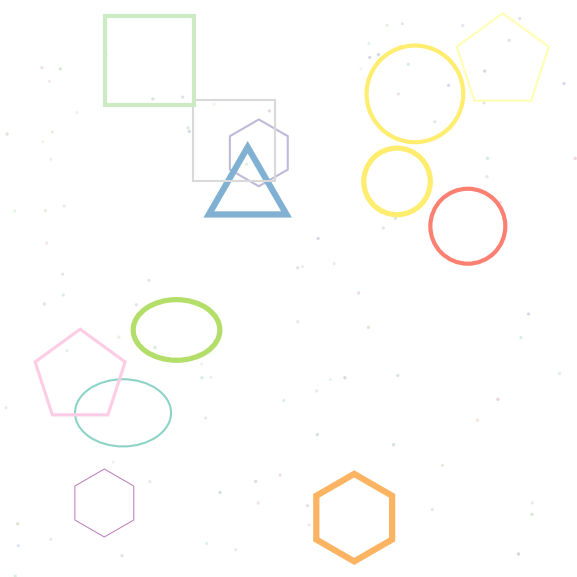[{"shape": "oval", "thickness": 1, "radius": 0.42, "center": [0.213, 0.284]}, {"shape": "pentagon", "thickness": 1, "radius": 0.42, "center": [0.871, 0.893]}, {"shape": "hexagon", "thickness": 1, "radius": 0.29, "center": [0.448, 0.734]}, {"shape": "circle", "thickness": 2, "radius": 0.32, "center": [0.81, 0.607]}, {"shape": "triangle", "thickness": 3, "radius": 0.39, "center": [0.429, 0.667]}, {"shape": "hexagon", "thickness": 3, "radius": 0.38, "center": [0.613, 0.103]}, {"shape": "oval", "thickness": 2.5, "radius": 0.37, "center": [0.306, 0.428]}, {"shape": "pentagon", "thickness": 1.5, "radius": 0.41, "center": [0.139, 0.347]}, {"shape": "square", "thickness": 1, "radius": 0.35, "center": [0.405, 0.756]}, {"shape": "hexagon", "thickness": 0.5, "radius": 0.29, "center": [0.181, 0.128]}, {"shape": "square", "thickness": 2, "radius": 0.38, "center": [0.259, 0.895]}, {"shape": "circle", "thickness": 2, "radius": 0.42, "center": [0.718, 0.837]}, {"shape": "circle", "thickness": 2.5, "radius": 0.29, "center": [0.688, 0.685]}]